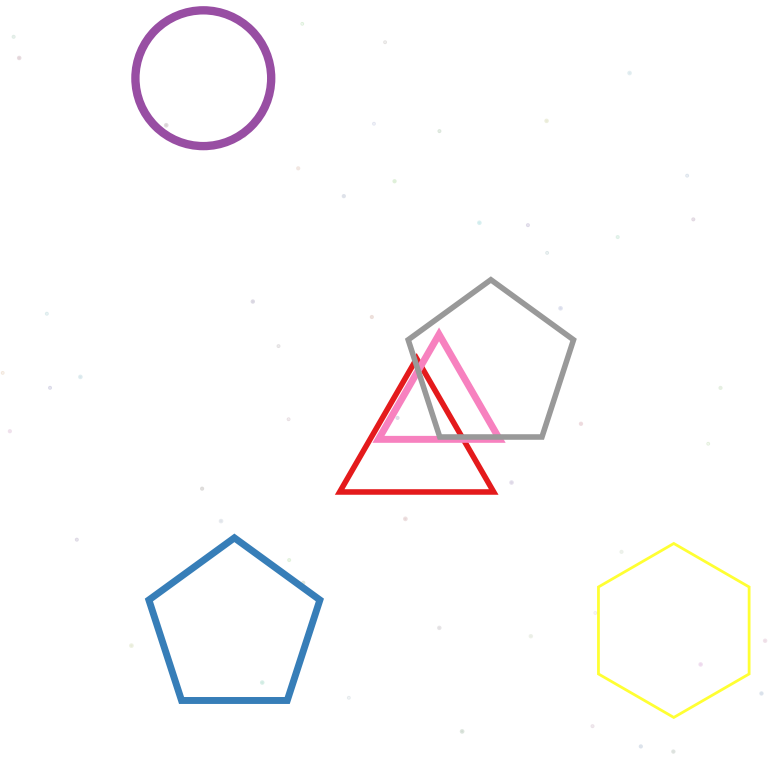[{"shape": "triangle", "thickness": 2, "radius": 0.58, "center": [0.541, 0.419]}, {"shape": "pentagon", "thickness": 2.5, "radius": 0.58, "center": [0.304, 0.185]}, {"shape": "circle", "thickness": 3, "radius": 0.44, "center": [0.264, 0.898]}, {"shape": "hexagon", "thickness": 1, "radius": 0.56, "center": [0.875, 0.181]}, {"shape": "triangle", "thickness": 2.5, "radius": 0.45, "center": [0.57, 0.475]}, {"shape": "pentagon", "thickness": 2, "radius": 0.56, "center": [0.637, 0.524]}]